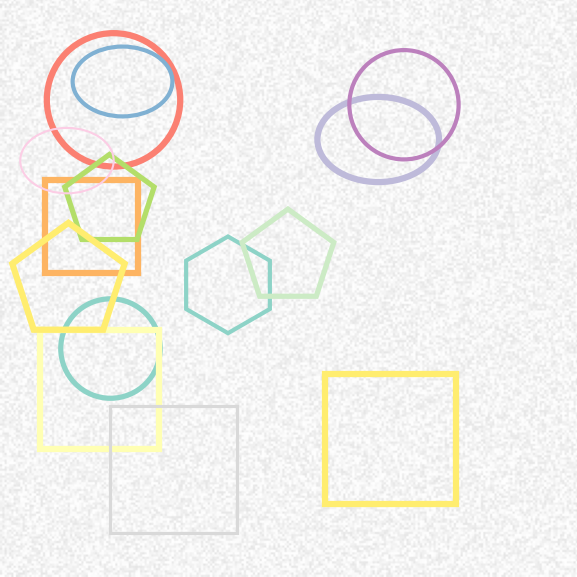[{"shape": "hexagon", "thickness": 2, "radius": 0.42, "center": [0.395, 0.506]}, {"shape": "circle", "thickness": 2.5, "radius": 0.43, "center": [0.191, 0.396]}, {"shape": "square", "thickness": 3, "radius": 0.51, "center": [0.173, 0.325]}, {"shape": "oval", "thickness": 3, "radius": 0.53, "center": [0.655, 0.758]}, {"shape": "circle", "thickness": 3, "radius": 0.58, "center": [0.197, 0.826]}, {"shape": "oval", "thickness": 2, "radius": 0.43, "center": [0.212, 0.858]}, {"shape": "square", "thickness": 3, "radius": 0.4, "center": [0.158, 0.606]}, {"shape": "pentagon", "thickness": 2.5, "radius": 0.41, "center": [0.19, 0.65]}, {"shape": "oval", "thickness": 1, "radius": 0.4, "center": [0.116, 0.721]}, {"shape": "square", "thickness": 1.5, "radius": 0.55, "center": [0.3, 0.187]}, {"shape": "circle", "thickness": 2, "radius": 0.47, "center": [0.7, 0.818]}, {"shape": "pentagon", "thickness": 2.5, "radius": 0.42, "center": [0.499, 0.554]}, {"shape": "pentagon", "thickness": 3, "radius": 0.51, "center": [0.119, 0.511]}, {"shape": "square", "thickness": 3, "radius": 0.56, "center": [0.676, 0.239]}]